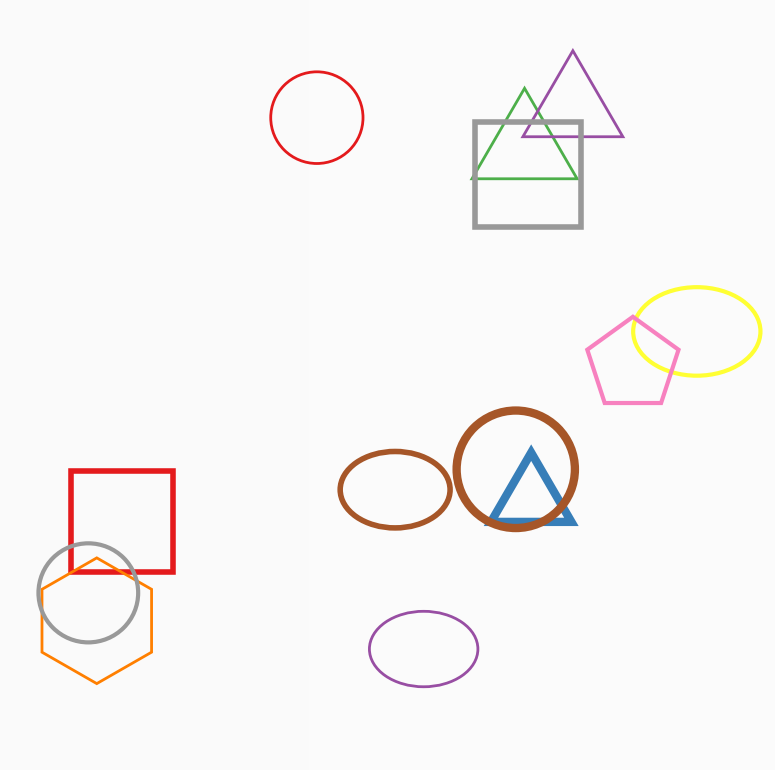[{"shape": "circle", "thickness": 1, "radius": 0.3, "center": [0.409, 0.847]}, {"shape": "square", "thickness": 2, "radius": 0.33, "center": [0.158, 0.323]}, {"shape": "triangle", "thickness": 3, "radius": 0.3, "center": [0.685, 0.352]}, {"shape": "triangle", "thickness": 1, "radius": 0.39, "center": [0.677, 0.807]}, {"shape": "triangle", "thickness": 1, "radius": 0.37, "center": [0.739, 0.86]}, {"shape": "oval", "thickness": 1, "radius": 0.35, "center": [0.547, 0.157]}, {"shape": "hexagon", "thickness": 1, "radius": 0.41, "center": [0.125, 0.194]}, {"shape": "oval", "thickness": 1.5, "radius": 0.41, "center": [0.899, 0.57]}, {"shape": "circle", "thickness": 3, "radius": 0.38, "center": [0.666, 0.391]}, {"shape": "oval", "thickness": 2, "radius": 0.35, "center": [0.51, 0.364]}, {"shape": "pentagon", "thickness": 1.5, "radius": 0.31, "center": [0.817, 0.527]}, {"shape": "square", "thickness": 2, "radius": 0.34, "center": [0.682, 0.773]}, {"shape": "circle", "thickness": 1.5, "radius": 0.32, "center": [0.114, 0.23]}]